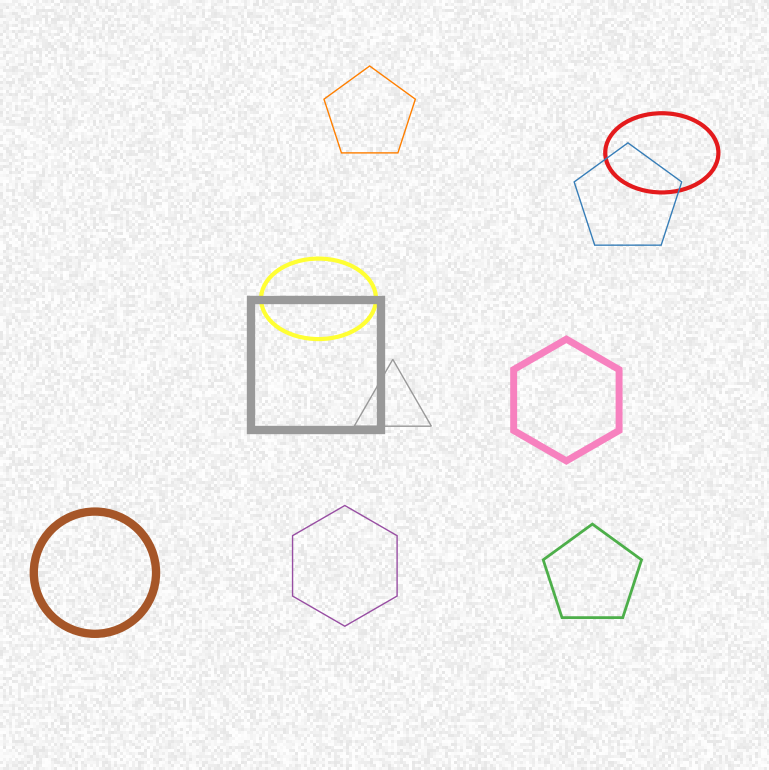[{"shape": "oval", "thickness": 1.5, "radius": 0.37, "center": [0.86, 0.802]}, {"shape": "pentagon", "thickness": 0.5, "radius": 0.37, "center": [0.815, 0.741]}, {"shape": "pentagon", "thickness": 1, "radius": 0.34, "center": [0.769, 0.252]}, {"shape": "hexagon", "thickness": 0.5, "radius": 0.39, "center": [0.448, 0.265]}, {"shape": "pentagon", "thickness": 0.5, "radius": 0.31, "center": [0.48, 0.852]}, {"shape": "oval", "thickness": 1.5, "radius": 0.37, "center": [0.414, 0.612]}, {"shape": "circle", "thickness": 3, "radius": 0.4, "center": [0.123, 0.256]}, {"shape": "hexagon", "thickness": 2.5, "radius": 0.4, "center": [0.736, 0.48]}, {"shape": "triangle", "thickness": 0.5, "radius": 0.29, "center": [0.51, 0.475]}, {"shape": "square", "thickness": 3, "radius": 0.42, "center": [0.411, 0.526]}]